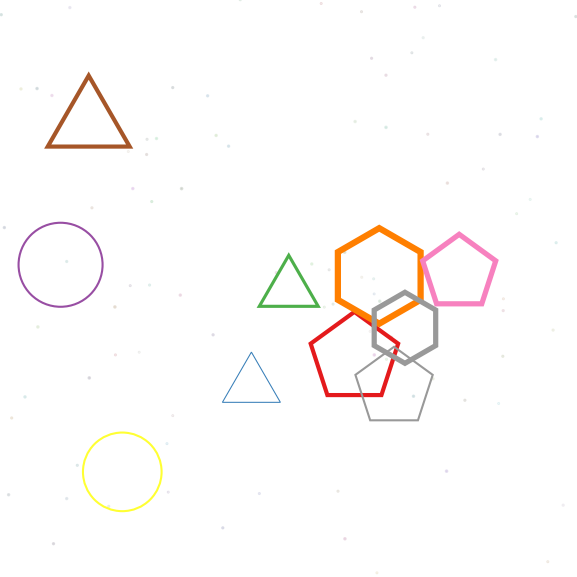[{"shape": "pentagon", "thickness": 2, "radius": 0.4, "center": [0.614, 0.379]}, {"shape": "triangle", "thickness": 0.5, "radius": 0.29, "center": [0.435, 0.331]}, {"shape": "triangle", "thickness": 1.5, "radius": 0.29, "center": [0.5, 0.498]}, {"shape": "circle", "thickness": 1, "radius": 0.36, "center": [0.105, 0.541]}, {"shape": "hexagon", "thickness": 3, "radius": 0.41, "center": [0.657, 0.521]}, {"shape": "circle", "thickness": 1, "radius": 0.34, "center": [0.212, 0.182]}, {"shape": "triangle", "thickness": 2, "radius": 0.41, "center": [0.154, 0.786]}, {"shape": "pentagon", "thickness": 2.5, "radius": 0.33, "center": [0.795, 0.527]}, {"shape": "pentagon", "thickness": 1, "radius": 0.35, "center": [0.682, 0.328]}, {"shape": "hexagon", "thickness": 2.5, "radius": 0.31, "center": [0.701, 0.432]}]